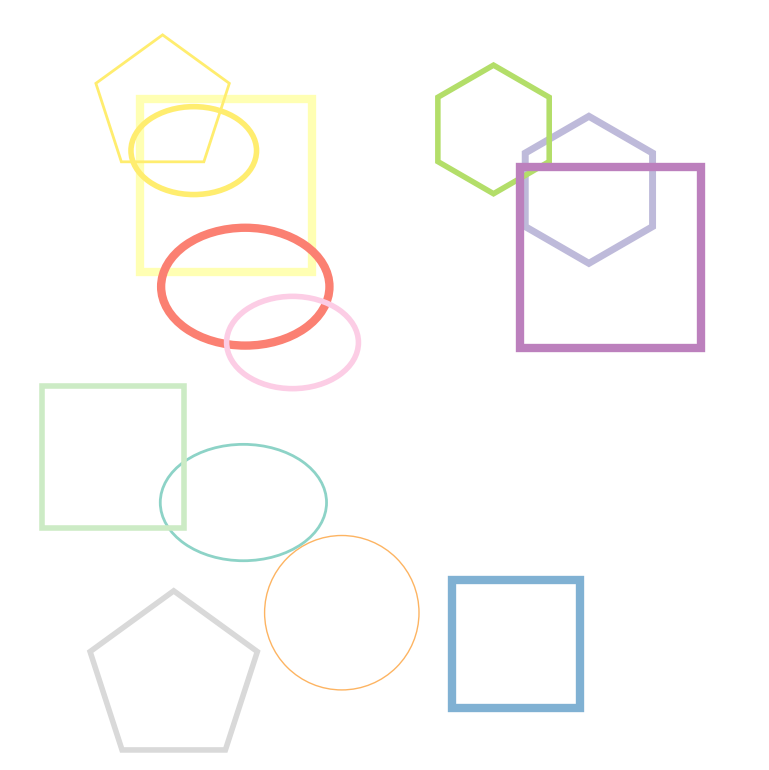[{"shape": "oval", "thickness": 1, "radius": 0.54, "center": [0.316, 0.347]}, {"shape": "square", "thickness": 3, "radius": 0.56, "center": [0.294, 0.759]}, {"shape": "hexagon", "thickness": 2.5, "radius": 0.48, "center": [0.765, 0.753]}, {"shape": "oval", "thickness": 3, "radius": 0.55, "center": [0.319, 0.628]}, {"shape": "square", "thickness": 3, "radius": 0.42, "center": [0.671, 0.164]}, {"shape": "circle", "thickness": 0.5, "radius": 0.5, "center": [0.444, 0.204]}, {"shape": "hexagon", "thickness": 2, "radius": 0.42, "center": [0.641, 0.832]}, {"shape": "oval", "thickness": 2, "radius": 0.43, "center": [0.38, 0.555]}, {"shape": "pentagon", "thickness": 2, "radius": 0.57, "center": [0.226, 0.118]}, {"shape": "square", "thickness": 3, "radius": 0.59, "center": [0.793, 0.666]}, {"shape": "square", "thickness": 2, "radius": 0.46, "center": [0.147, 0.406]}, {"shape": "oval", "thickness": 2, "radius": 0.41, "center": [0.252, 0.804]}, {"shape": "pentagon", "thickness": 1, "radius": 0.46, "center": [0.211, 0.864]}]